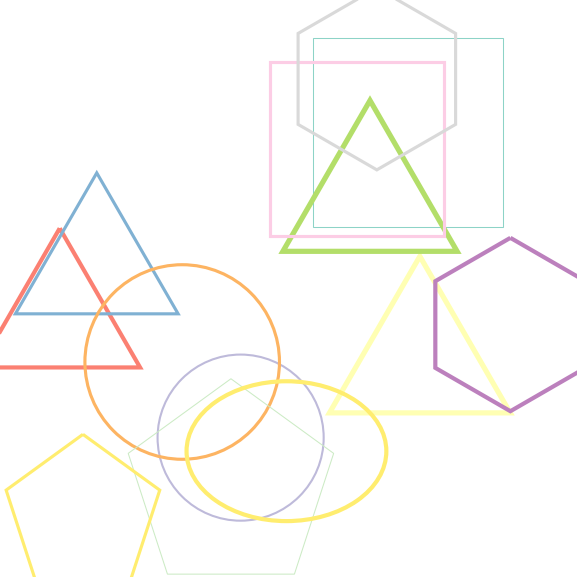[{"shape": "square", "thickness": 0.5, "radius": 0.82, "center": [0.706, 0.769]}, {"shape": "triangle", "thickness": 2.5, "radius": 0.9, "center": [0.727, 0.375]}, {"shape": "circle", "thickness": 1, "radius": 0.72, "center": [0.417, 0.241]}, {"shape": "triangle", "thickness": 2, "radius": 0.8, "center": [0.103, 0.443]}, {"shape": "triangle", "thickness": 1.5, "radius": 0.81, "center": [0.168, 0.537]}, {"shape": "circle", "thickness": 1.5, "radius": 0.84, "center": [0.315, 0.372]}, {"shape": "triangle", "thickness": 2.5, "radius": 0.87, "center": [0.641, 0.651]}, {"shape": "square", "thickness": 1.5, "radius": 0.75, "center": [0.618, 0.74]}, {"shape": "hexagon", "thickness": 1.5, "radius": 0.79, "center": [0.653, 0.862]}, {"shape": "hexagon", "thickness": 2, "radius": 0.75, "center": [0.884, 0.437]}, {"shape": "pentagon", "thickness": 0.5, "radius": 0.94, "center": [0.4, 0.156]}, {"shape": "oval", "thickness": 2, "radius": 0.86, "center": [0.496, 0.218]}, {"shape": "pentagon", "thickness": 1.5, "radius": 0.7, "center": [0.144, 0.107]}]